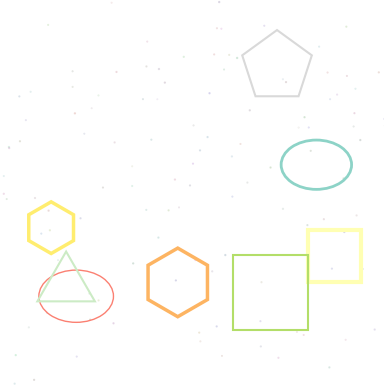[{"shape": "oval", "thickness": 2, "radius": 0.46, "center": [0.822, 0.572]}, {"shape": "square", "thickness": 3, "radius": 0.34, "center": [0.869, 0.334]}, {"shape": "oval", "thickness": 1, "radius": 0.48, "center": [0.198, 0.231]}, {"shape": "hexagon", "thickness": 2.5, "radius": 0.45, "center": [0.462, 0.266]}, {"shape": "square", "thickness": 1.5, "radius": 0.49, "center": [0.704, 0.239]}, {"shape": "pentagon", "thickness": 1.5, "radius": 0.48, "center": [0.72, 0.827]}, {"shape": "triangle", "thickness": 1.5, "radius": 0.43, "center": [0.172, 0.26]}, {"shape": "hexagon", "thickness": 2.5, "radius": 0.34, "center": [0.133, 0.409]}]